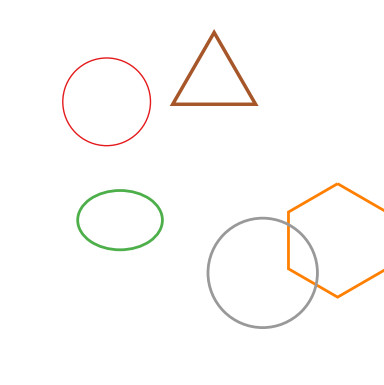[{"shape": "circle", "thickness": 1, "radius": 0.57, "center": [0.277, 0.736]}, {"shape": "oval", "thickness": 2, "radius": 0.55, "center": [0.312, 0.428]}, {"shape": "hexagon", "thickness": 2, "radius": 0.74, "center": [0.877, 0.376]}, {"shape": "triangle", "thickness": 2.5, "radius": 0.62, "center": [0.556, 0.791]}, {"shape": "circle", "thickness": 2, "radius": 0.71, "center": [0.682, 0.291]}]